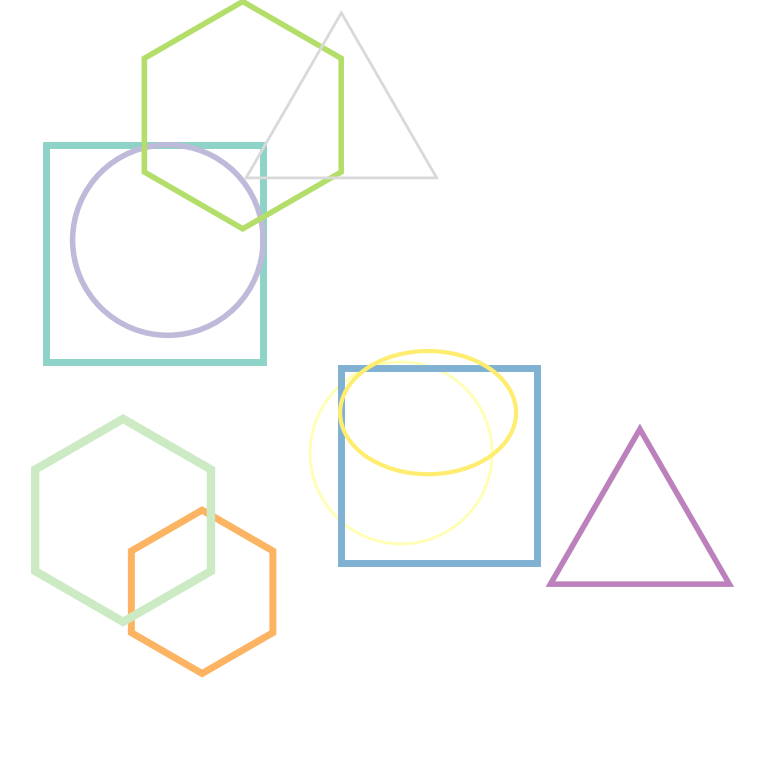[{"shape": "square", "thickness": 2.5, "radius": 0.71, "center": [0.201, 0.671]}, {"shape": "circle", "thickness": 1, "radius": 0.59, "center": [0.521, 0.412]}, {"shape": "circle", "thickness": 2, "radius": 0.62, "center": [0.218, 0.688]}, {"shape": "square", "thickness": 2.5, "radius": 0.64, "center": [0.57, 0.396]}, {"shape": "hexagon", "thickness": 2.5, "radius": 0.53, "center": [0.262, 0.231]}, {"shape": "hexagon", "thickness": 2, "radius": 0.74, "center": [0.315, 0.85]}, {"shape": "triangle", "thickness": 1, "radius": 0.71, "center": [0.443, 0.84]}, {"shape": "triangle", "thickness": 2, "radius": 0.67, "center": [0.831, 0.308]}, {"shape": "hexagon", "thickness": 3, "radius": 0.66, "center": [0.16, 0.324]}, {"shape": "oval", "thickness": 1.5, "radius": 0.57, "center": [0.556, 0.464]}]